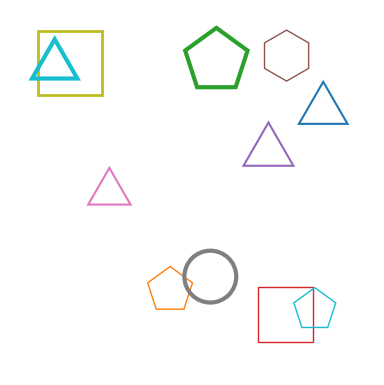[{"shape": "triangle", "thickness": 1.5, "radius": 0.36, "center": [0.84, 0.715]}, {"shape": "pentagon", "thickness": 1, "radius": 0.31, "center": [0.442, 0.246]}, {"shape": "pentagon", "thickness": 3, "radius": 0.43, "center": [0.562, 0.842]}, {"shape": "square", "thickness": 1, "radius": 0.36, "center": [0.741, 0.182]}, {"shape": "triangle", "thickness": 1.5, "radius": 0.37, "center": [0.697, 0.607]}, {"shape": "hexagon", "thickness": 1, "radius": 0.33, "center": [0.744, 0.856]}, {"shape": "triangle", "thickness": 1.5, "radius": 0.32, "center": [0.284, 0.5]}, {"shape": "circle", "thickness": 3, "radius": 0.34, "center": [0.546, 0.282]}, {"shape": "square", "thickness": 2, "radius": 0.42, "center": [0.181, 0.837]}, {"shape": "triangle", "thickness": 3, "radius": 0.34, "center": [0.142, 0.83]}, {"shape": "pentagon", "thickness": 1, "radius": 0.29, "center": [0.818, 0.196]}]